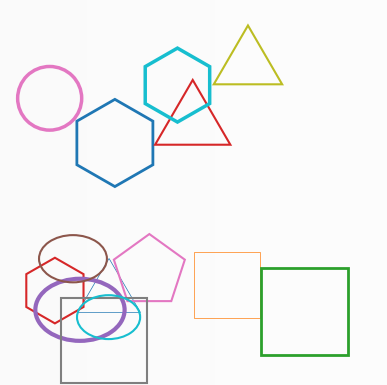[{"shape": "hexagon", "thickness": 2, "radius": 0.57, "center": [0.296, 0.629]}, {"shape": "triangle", "thickness": 0.5, "radius": 0.47, "center": [0.281, 0.235]}, {"shape": "square", "thickness": 0.5, "radius": 0.43, "center": [0.586, 0.26]}, {"shape": "square", "thickness": 2, "radius": 0.56, "center": [0.787, 0.191]}, {"shape": "triangle", "thickness": 1.5, "radius": 0.56, "center": [0.497, 0.68]}, {"shape": "hexagon", "thickness": 1.5, "radius": 0.43, "center": [0.142, 0.245]}, {"shape": "oval", "thickness": 3, "radius": 0.58, "center": [0.206, 0.195]}, {"shape": "oval", "thickness": 1.5, "radius": 0.44, "center": [0.188, 0.328]}, {"shape": "circle", "thickness": 2.5, "radius": 0.41, "center": [0.128, 0.745]}, {"shape": "pentagon", "thickness": 1.5, "radius": 0.48, "center": [0.385, 0.296]}, {"shape": "square", "thickness": 1.5, "radius": 0.55, "center": [0.269, 0.116]}, {"shape": "triangle", "thickness": 1.5, "radius": 0.51, "center": [0.64, 0.832]}, {"shape": "oval", "thickness": 1.5, "radius": 0.41, "center": [0.28, 0.176]}, {"shape": "hexagon", "thickness": 2.5, "radius": 0.48, "center": [0.458, 0.779]}]